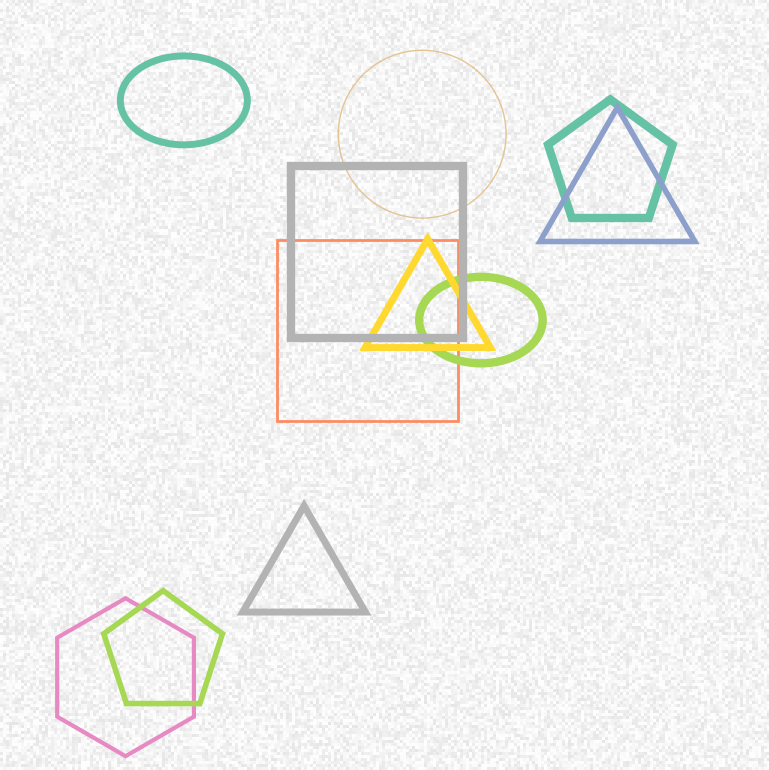[{"shape": "oval", "thickness": 2.5, "radius": 0.41, "center": [0.239, 0.87]}, {"shape": "pentagon", "thickness": 3, "radius": 0.43, "center": [0.793, 0.786]}, {"shape": "square", "thickness": 1, "radius": 0.59, "center": [0.477, 0.571]}, {"shape": "triangle", "thickness": 2, "radius": 0.58, "center": [0.802, 0.744]}, {"shape": "hexagon", "thickness": 1.5, "radius": 0.51, "center": [0.163, 0.121]}, {"shape": "oval", "thickness": 3, "radius": 0.4, "center": [0.625, 0.584]}, {"shape": "pentagon", "thickness": 2, "radius": 0.41, "center": [0.212, 0.152]}, {"shape": "triangle", "thickness": 2.5, "radius": 0.47, "center": [0.555, 0.596]}, {"shape": "circle", "thickness": 0.5, "radius": 0.54, "center": [0.548, 0.826]}, {"shape": "triangle", "thickness": 2.5, "radius": 0.46, "center": [0.395, 0.251]}, {"shape": "square", "thickness": 3, "radius": 0.56, "center": [0.49, 0.673]}]